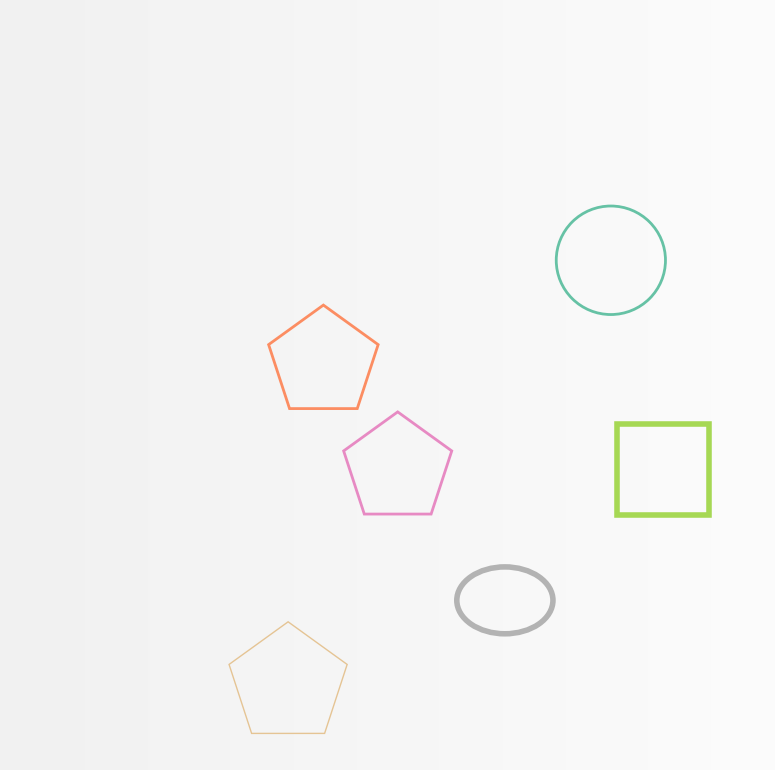[{"shape": "circle", "thickness": 1, "radius": 0.35, "center": [0.788, 0.662]}, {"shape": "pentagon", "thickness": 1, "radius": 0.37, "center": [0.417, 0.529]}, {"shape": "pentagon", "thickness": 1, "radius": 0.37, "center": [0.513, 0.392]}, {"shape": "square", "thickness": 2, "radius": 0.3, "center": [0.855, 0.39]}, {"shape": "pentagon", "thickness": 0.5, "radius": 0.4, "center": [0.372, 0.112]}, {"shape": "oval", "thickness": 2, "radius": 0.31, "center": [0.651, 0.22]}]